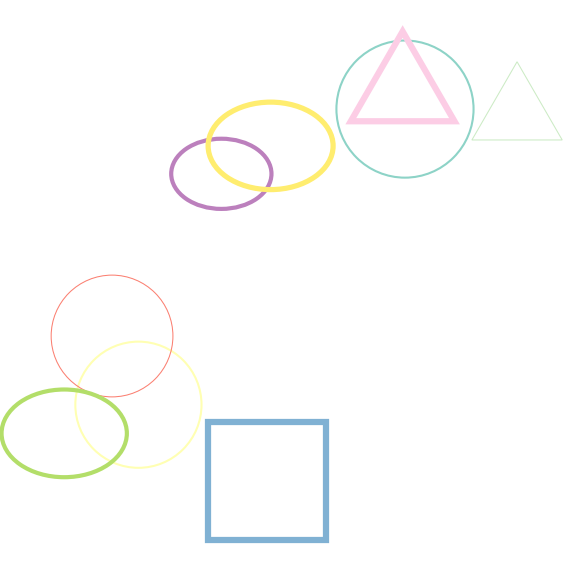[{"shape": "circle", "thickness": 1, "radius": 0.59, "center": [0.701, 0.81]}, {"shape": "circle", "thickness": 1, "radius": 0.55, "center": [0.24, 0.298]}, {"shape": "circle", "thickness": 0.5, "radius": 0.53, "center": [0.194, 0.417]}, {"shape": "square", "thickness": 3, "radius": 0.51, "center": [0.462, 0.166]}, {"shape": "oval", "thickness": 2, "radius": 0.54, "center": [0.111, 0.249]}, {"shape": "triangle", "thickness": 3, "radius": 0.52, "center": [0.697, 0.841]}, {"shape": "oval", "thickness": 2, "radius": 0.43, "center": [0.383, 0.698]}, {"shape": "triangle", "thickness": 0.5, "radius": 0.45, "center": [0.895, 0.802]}, {"shape": "oval", "thickness": 2.5, "radius": 0.54, "center": [0.469, 0.747]}]